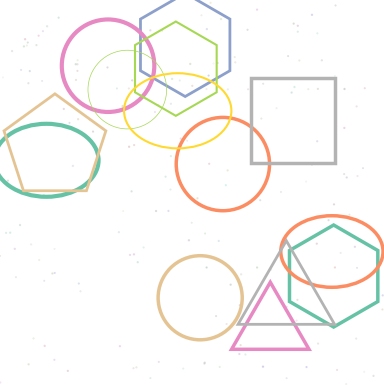[{"shape": "oval", "thickness": 3, "radius": 0.68, "center": [0.121, 0.584]}, {"shape": "hexagon", "thickness": 2.5, "radius": 0.66, "center": [0.867, 0.283]}, {"shape": "circle", "thickness": 2.5, "radius": 0.61, "center": [0.579, 0.574]}, {"shape": "oval", "thickness": 2.5, "radius": 0.66, "center": [0.862, 0.347]}, {"shape": "hexagon", "thickness": 2, "radius": 0.67, "center": [0.481, 0.883]}, {"shape": "triangle", "thickness": 2.5, "radius": 0.58, "center": [0.702, 0.151]}, {"shape": "circle", "thickness": 3, "radius": 0.6, "center": [0.281, 0.829]}, {"shape": "hexagon", "thickness": 1.5, "radius": 0.61, "center": [0.457, 0.822]}, {"shape": "circle", "thickness": 0.5, "radius": 0.51, "center": [0.331, 0.767]}, {"shape": "oval", "thickness": 1.5, "radius": 0.7, "center": [0.462, 0.712]}, {"shape": "circle", "thickness": 2.5, "radius": 0.55, "center": [0.52, 0.227]}, {"shape": "pentagon", "thickness": 2, "radius": 0.7, "center": [0.143, 0.617]}, {"shape": "triangle", "thickness": 2, "radius": 0.72, "center": [0.744, 0.23]}, {"shape": "square", "thickness": 2.5, "radius": 0.55, "center": [0.76, 0.687]}]